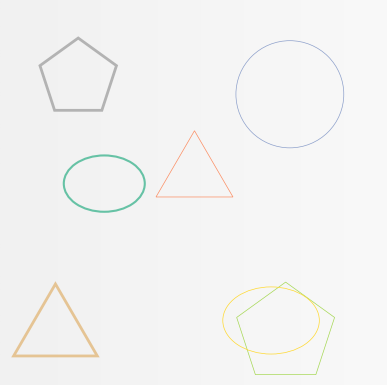[{"shape": "oval", "thickness": 1.5, "radius": 0.52, "center": [0.269, 0.523]}, {"shape": "triangle", "thickness": 0.5, "radius": 0.57, "center": [0.502, 0.546]}, {"shape": "circle", "thickness": 0.5, "radius": 0.7, "center": [0.748, 0.755]}, {"shape": "pentagon", "thickness": 0.5, "radius": 0.66, "center": [0.737, 0.134]}, {"shape": "oval", "thickness": 0.5, "radius": 0.62, "center": [0.7, 0.168]}, {"shape": "triangle", "thickness": 2, "radius": 0.62, "center": [0.143, 0.138]}, {"shape": "pentagon", "thickness": 2, "radius": 0.52, "center": [0.202, 0.797]}]